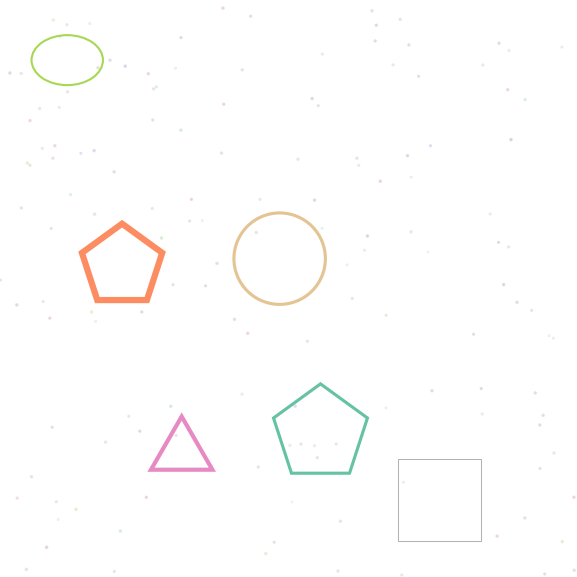[{"shape": "pentagon", "thickness": 1.5, "radius": 0.43, "center": [0.555, 0.249]}, {"shape": "pentagon", "thickness": 3, "radius": 0.37, "center": [0.211, 0.539]}, {"shape": "triangle", "thickness": 2, "radius": 0.31, "center": [0.315, 0.216]}, {"shape": "oval", "thickness": 1, "radius": 0.31, "center": [0.116, 0.895]}, {"shape": "circle", "thickness": 1.5, "radius": 0.4, "center": [0.484, 0.551]}, {"shape": "square", "thickness": 0.5, "radius": 0.36, "center": [0.761, 0.133]}]